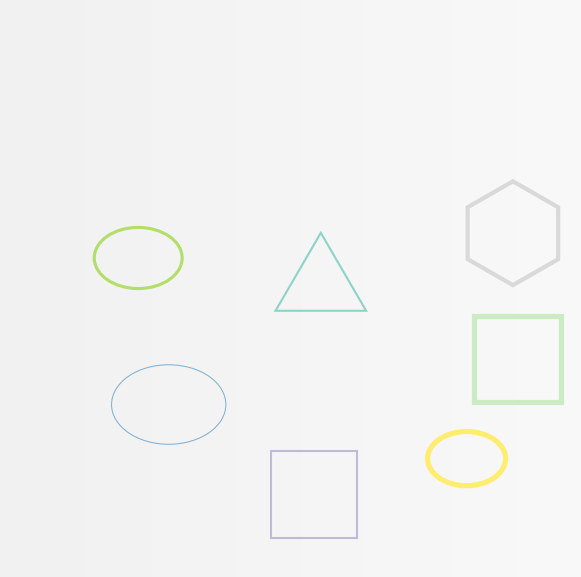[{"shape": "triangle", "thickness": 1, "radius": 0.45, "center": [0.552, 0.506]}, {"shape": "square", "thickness": 1, "radius": 0.37, "center": [0.54, 0.143]}, {"shape": "oval", "thickness": 0.5, "radius": 0.49, "center": [0.29, 0.299]}, {"shape": "oval", "thickness": 1.5, "radius": 0.38, "center": [0.238, 0.552]}, {"shape": "hexagon", "thickness": 2, "radius": 0.45, "center": [0.882, 0.595]}, {"shape": "square", "thickness": 2.5, "radius": 0.37, "center": [0.89, 0.377]}, {"shape": "oval", "thickness": 2.5, "radius": 0.34, "center": [0.803, 0.205]}]